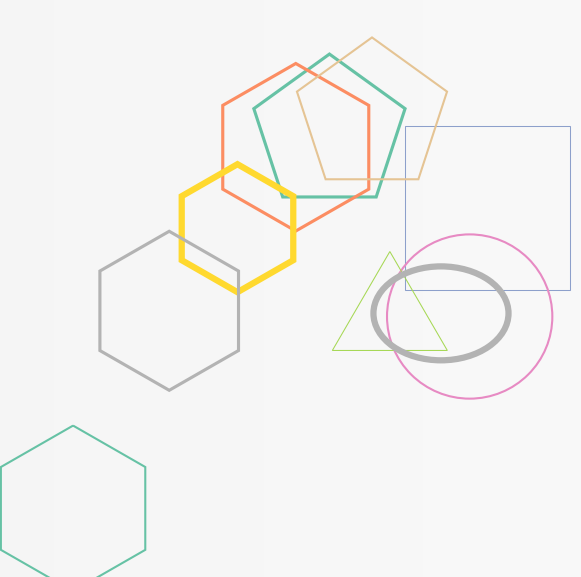[{"shape": "pentagon", "thickness": 1.5, "radius": 0.68, "center": [0.567, 0.769]}, {"shape": "hexagon", "thickness": 1, "radius": 0.72, "center": [0.126, 0.119]}, {"shape": "hexagon", "thickness": 1.5, "radius": 0.73, "center": [0.509, 0.744]}, {"shape": "square", "thickness": 0.5, "radius": 0.71, "center": [0.839, 0.639]}, {"shape": "circle", "thickness": 1, "radius": 0.71, "center": [0.808, 0.451]}, {"shape": "triangle", "thickness": 0.5, "radius": 0.57, "center": [0.671, 0.449]}, {"shape": "hexagon", "thickness": 3, "radius": 0.55, "center": [0.409, 0.604]}, {"shape": "pentagon", "thickness": 1, "radius": 0.68, "center": [0.64, 0.799]}, {"shape": "oval", "thickness": 3, "radius": 0.58, "center": [0.759, 0.457]}, {"shape": "hexagon", "thickness": 1.5, "radius": 0.69, "center": [0.291, 0.461]}]